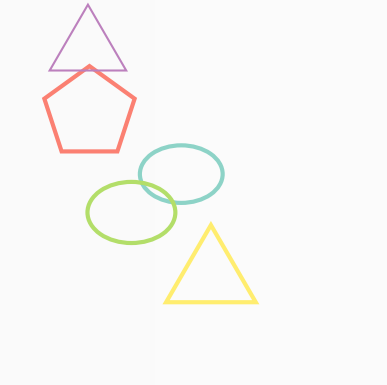[{"shape": "oval", "thickness": 3, "radius": 0.53, "center": [0.468, 0.548]}, {"shape": "pentagon", "thickness": 3, "radius": 0.61, "center": [0.231, 0.706]}, {"shape": "oval", "thickness": 3, "radius": 0.57, "center": [0.339, 0.448]}, {"shape": "triangle", "thickness": 1.5, "radius": 0.57, "center": [0.227, 0.874]}, {"shape": "triangle", "thickness": 3, "radius": 0.67, "center": [0.544, 0.282]}]